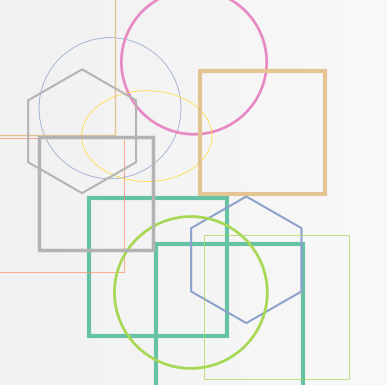[{"shape": "square", "thickness": 3, "radius": 0.9, "center": [0.408, 0.307]}, {"shape": "square", "thickness": 3, "radius": 0.94, "center": [0.593, 0.177]}, {"shape": "square", "thickness": 0.5, "radius": 0.87, "center": [0.144, 0.467]}, {"shape": "circle", "thickness": 0.5, "radius": 0.92, "center": [0.284, 0.719]}, {"shape": "hexagon", "thickness": 1.5, "radius": 0.82, "center": [0.636, 0.325]}, {"shape": "circle", "thickness": 2, "radius": 0.94, "center": [0.501, 0.839]}, {"shape": "circle", "thickness": 2, "radius": 0.99, "center": [0.493, 0.24]}, {"shape": "square", "thickness": 0.5, "radius": 0.94, "center": [0.713, 0.203]}, {"shape": "oval", "thickness": 0.5, "radius": 0.84, "center": [0.379, 0.647]}, {"shape": "square", "thickness": 3, "radius": 0.8, "center": [0.677, 0.656]}, {"shape": "square", "thickness": 1, "radius": 0.97, "center": [0.105, 0.844]}, {"shape": "hexagon", "thickness": 1.5, "radius": 0.8, "center": [0.212, 0.659]}, {"shape": "square", "thickness": 2.5, "radius": 0.73, "center": [0.248, 0.497]}]